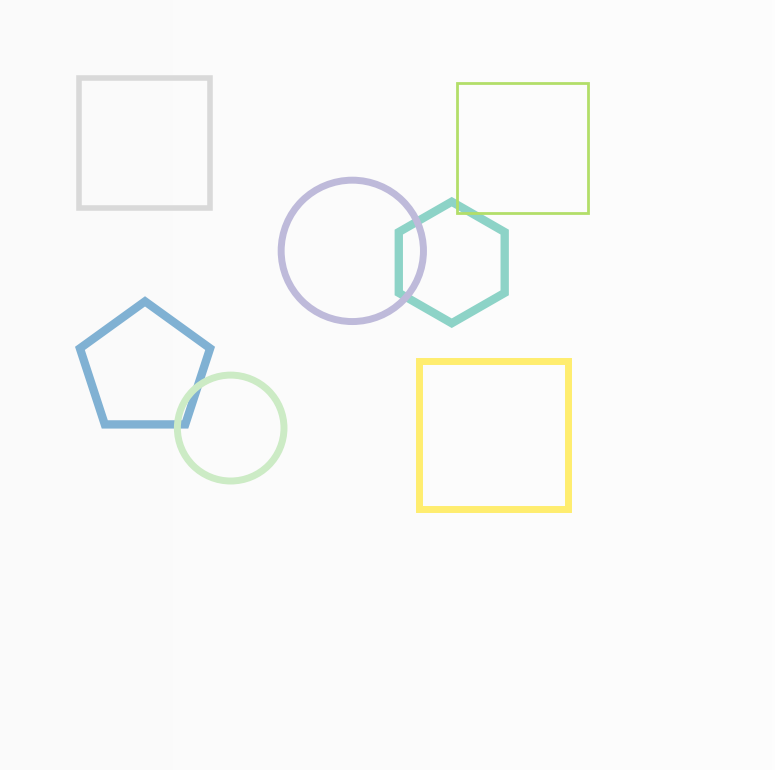[{"shape": "hexagon", "thickness": 3, "radius": 0.39, "center": [0.583, 0.659]}, {"shape": "circle", "thickness": 2.5, "radius": 0.46, "center": [0.455, 0.674]}, {"shape": "pentagon", "thickness": 3, "radius": 0.44, "center": [0.187, 0.52]}, {"shape": "square", "thickness": 1, "radius": 0.42, "center": [0.674, 0.808]}, {"shape": "square", "thickness": 2, "radius": 0.42, "center": [0.186, 0.814]}, {"shape": "circle", "thickness": 2.5, "radius": 0.34, "center": [0.298, 0.444]}, {"shape": "square", "thickness": 2.5, "radius": 0.48, "center": [0.637, 0.435]}]